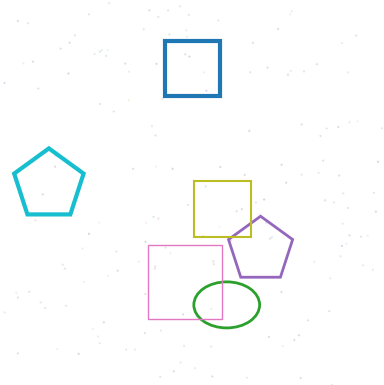[{"shape": "square", "thickness": 3, "radius": 0.36, "center": [0.501, 0.822]}, {"shape": "oval", "thickness": 2, "radius": 0.43, "center": [0.589, 0.208]}, {"shape": "pentagon", "thickness": 2, "radius": 0.44, "center": [0.677, 0.351]}, {"shape": "square", "thickness": 1, "radius": 0.48, "center": [0.481, 0.267]}, {"shape": "square", "thickness": 1.5, "radius": 0.37, "center": [0.578, 0.457]}, {"shape": "pentagon", "thickness": 3, "radius": 0.47, "center": [0.127, 0.52]}]